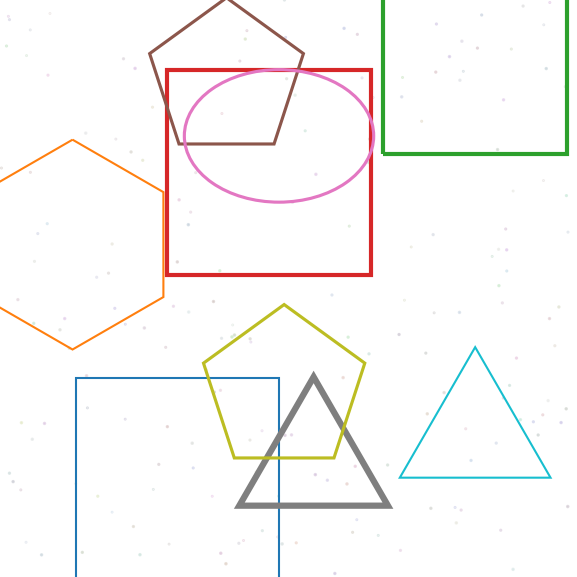[{"shape": "square", "thickness": 1, "radius": 0.88, "center": [0.307, 0.168]}, {"shape": "hexagon", "thickness": 1, "radius": 0.91, "center": [0.126, 0.576]}, {"shape": "square", "thickness": 2, "radius": 0.8, "center": [0.823, 0.891]}, {"shape": "square", "thickness": 2, "radius": 0.88, "center": [0.465, 0.7]}, {"shape": "pentagon", "thickness": 1.5, "radius": 0.7, "center": [0.392, 0.863]}, {"shape": "oval", "thickness": 1.5, "radius": 0.82, "center": [0.483, 0.764]}, {"shape": "triangle", "thickness": 3, "radius": 0.74, "center": [0.543, 0.198]}, {"shape": "pentagon", "thickness": 1.5, "radius": 0.73, "center": [0.492, 0.325]}, {"shape": "triangle", "thickness": 1, "radius": 0.75, "center": [0.823, 0.247]}]